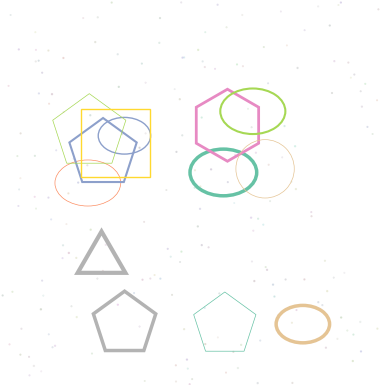[{"shape": "oval", "thickness": 2.5, "radius": 0.43, "center": [0.58, 0.552]}, {"shape": "pentagon", "thickness": 0.5, "radius": 0.43, "center": [0.584, 0.157]}, {"shape": "oval", "thickness": 0.5, "radius": 0.43, "center": [0.228, 0.525]}, {"shape": "pentagon", "thickness": 1.5, "radius": 0.46, "center": [0.268, 0.602]}, {"shape": "oval", "thickness": 1, "radius": 0.34, "center": [0.323, 0.647]}, {"shape": "hexagon", "thickness": 2, "radius": 0.47, "center": [0.591, 0.675]}, {"shape": "pentagon", "thickness": 0.5, "radius": 0.5, "center": [0.232, 0.657]}, {"shape": "oval", "thickness": 1.5, "radius": 0.42, "center": [0.657, 0.711]}, {"shape": "square", "thickness": 1, "radius": 0.44, "center": [0.3, 0.628]}, {"shape": "oval", "thickness": 2.5, "radius": 0.35, "center": [0.787, 0.158]}, {"shape": "circle", "thickness": 0.5, "radius": 0.38, "center": [0.689, 0.561]}, {"shape": "pentagon", "thickness": 2.5, "radius": 0.43, "center": [0.324, 0.158]}, {"shape": "triangle", "thickness": 3, "radius": 0.36, "center": [0.264, 0.327]}]